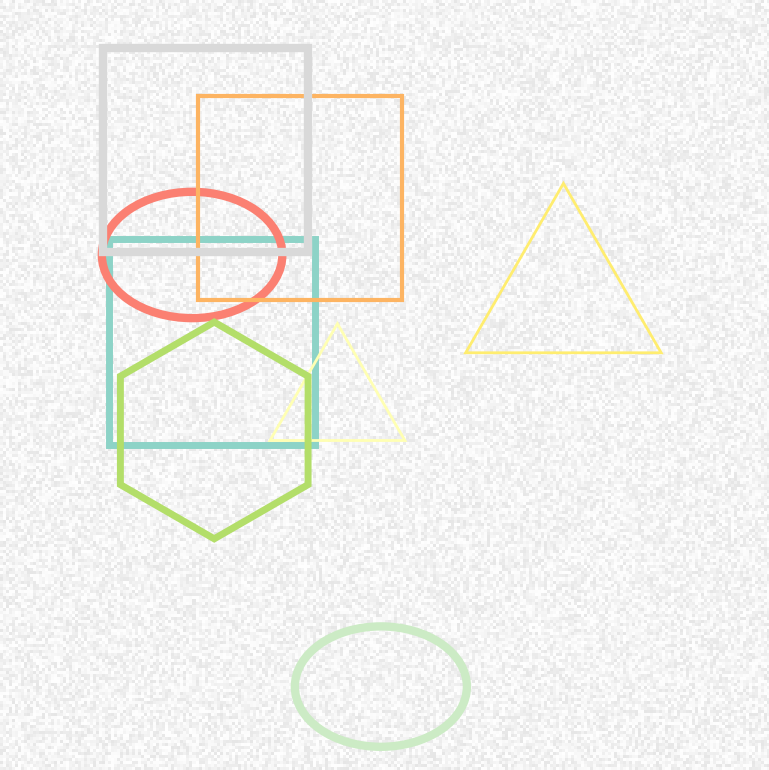[{"shape": "square", "thickness": 2.5, "radius": 0.67, "center": [0.275, 0.556]}, {"shape": "triangle", "thickness": 1, "radius": 0.51, "center": [0.438, 0.478]}, {"shape": "oval", "thickness": 3, "radius": 0.59, "center": [0.249, 0.669]}, {"shape": "square", "thickness": 1.5, "radius": 0.66, "center": [0.39, 0.743]}, {"shape": "hexagon", "thickness": 2.5, "radius": 0.7, "center": [0.278, 0.441]}, {"shape": "square", "thickness": 3, "radius": 0.66, "center": [0.267, 0.805]}, {"shape": "oval", "thickness": 3, "radius": 0.56, "center": [0.495, 0.108]}, {"shape": "triangle", "thickness": 1, "radius": 0.73, "center": [0.732, 0.615]}]